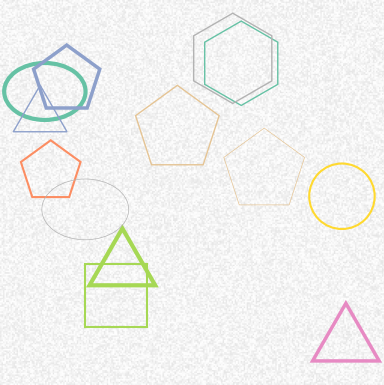[{"shape": "oval", "thickness": 3, "radius": 0.53, "center": [0.117, 0.762]}, {"shape": "hexagon", "thickness": 1, "radius": 0.55, "center": [0.627, 0.836]}, {"shape": "pentagon", "thickness": 1.5, "radius": 0.41, "center": [0.132, 0.554]}, {"shape": "triangle", "thickness": 1, "radius": 0.4, "center": [0.104, 0.698]}, {"shape": "pentagon", "thickness": 2.5, "radius": 0.45, "center": [0.173, 0.793]}, {"shape": "triangle", "thickness": 2.5, "radius": 0.5, "center": [0.898, 0.112]}, {"shape": "triangle", "thickness": 3, "radius": 0.49, "center": [0.318, 0.308]}, {"shape": "square", "thickness": 1.5, "radius": 0.4, "center": [0.301, 0.233]}, {"shape": "circle", "thickness": 1.5, "radius": 0.43, "center": [0.888, 0.49]}, {"shape": "pentagon", "thickness": 1, "radius": 0.57, "center": [0.461, 0.664]}, {"shape": "pentagon", "thickness": 0.5, "radius": 0.55, "center": [0.686, 0.557]}, {"shape": "hexagon", "thickness": 1, "radius": 0.59, "center": [0.605, 0.848]}, {"shape": "oval", "thickness": 0.5, "radius": 0.56, "center": [0.221, 0.456]}]